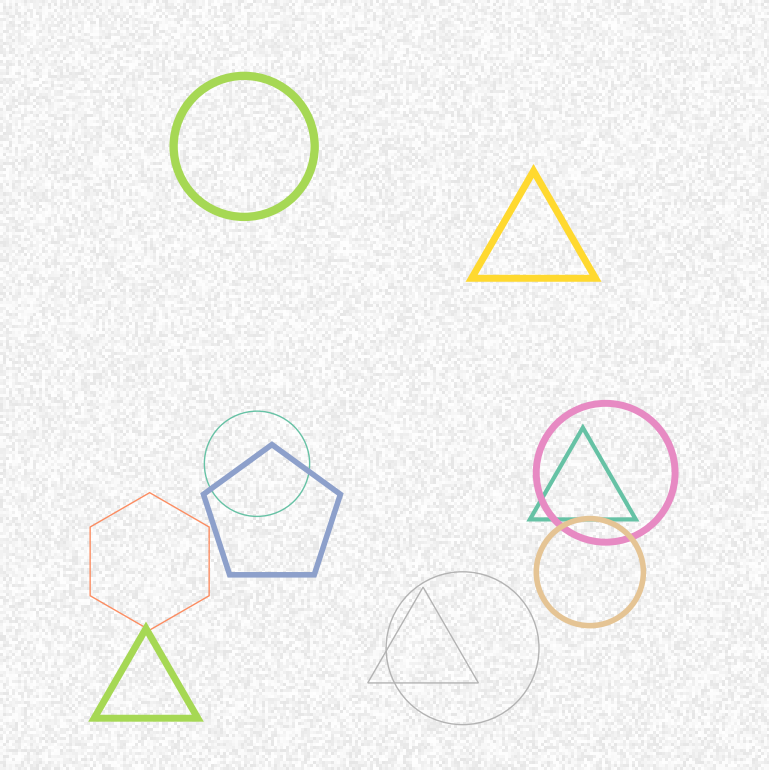[{"shape": "circle", "thickness": 0.5, "radius": 0.34, "center": [0.334, 0.398]}, {"shape": "triangle", "thickness": 1.5, "radius": 0.4, "center": [0.757, 0.365]}, {"shape": "hexagon", "thickness": 0.5, "radius": 0.45, "center": [0.194, 0.271]}, {"shape": "pentagon", "thickness": 2, "radius": 0.47, "center": [0.353, 0.329]}, {"shape": "circle", "thickness": 2.5, "radius": 0.45, "center": [0.787, 0.386]}, {"shape": "triangle", "thickness": 2.5, "radius": 0.39, "center": [0.19, 0.106]}, {"shape": "circle", "thickness": 3, "radius": 0.46, "center": [0.317, 0.81]}, {"shape": "triangle", "thickness": 2.5, "radius": 0.46, "center": [0.693, 0.685]}, {"shape": "circle", "thickness": 2, "radius": 0.35, "center": [0.766, 0.257]}, {"shape": "triangle", "thickness": 0.5, "radius": 0.41, "center": [0.549, 0.155]}, {"shape": "circle", "thickness": 0.5, "radius": 0.5, "center": [0.601, 0.158]}]